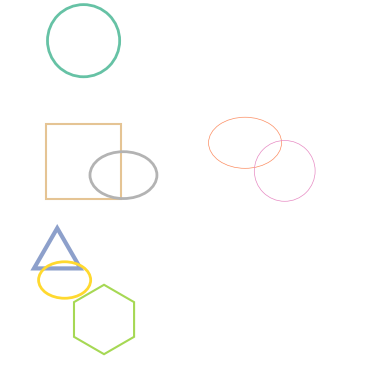[{"shape": "circle", "thickness": 2, "radius": 0.47, "center": [0.217, 0.894]}, {"shape": "oval", "thickness": 0.5, "radius": 0.47, "center": [0.637, 0.629]}, {"shape": "triangle", "thickness": 3, "radius": 0.35, "center": [0.149, 0.338]}, {"shape": "circle", "thickness": 0.5, "radius": 0.39, "center": [0.74, 0.556]}, {"shape": "hexagon", "thickness": 1.5, "radius": 0.45, "center": [0.27, 0.17]}, {"shape": "oval", "thickness": 2, "radius": 0.34, "center": [0.168, 0.273]}, {"shape": "square", "thickness": 1.5, "radius": 0.48, "center": [0.217, 0.581]}, {"shape": "oval", "thickness": 2, "radius": 0.43, "center": [0.321, 0.545]}]